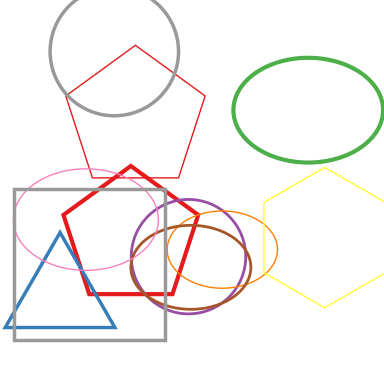[{"shape": "pentagon", "thickness": 3, "radius": 0.92, "center": [0.34, 0.385]}, {"shape": "pentagon", "thickness": 1, "radius": 0.95, "center": [0.352, 0.692]}, {"shape": "triangle", "thickness": 2.5, "radius": 0.82, "center": [0.156, 0.231]}, {"shape": "oval", "thickness": 3, "radius": 0.97, "center": [0.801, 0.714]}, {"shape": "circle", "thickness": 2, "radius": 0.74, "center": [0.49, 0.333]}, {"shape": "oval", "thickness": 1, "radius": 0.72, "center": [0.578, 0.352]}, {"shape": "hexagon", "thickness": 1, "radius": 0.91, "center": [0.844, 0.383]}, {"shape": "oval", "thickness": 2, "radius": 0.78, "center": [0.496, 0.306]}, {"shape": "oval", "thickness": 1, "radius": 0.94, "center": [0.223, 0.43]}, {"shape": "square", "thickness": 2.5, "radius": 0.98, "center": [0.231, 0.313]}, {"shape": "circle", "thickness": 2.5, "radius": 0.83, "center": [0.297, 0.866]}]